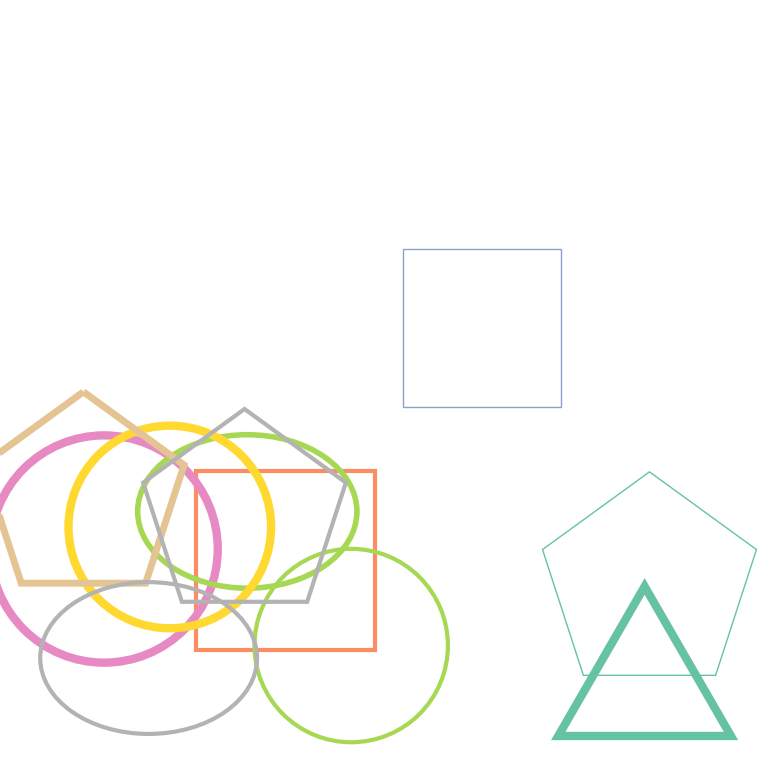[{"shape": "pentagon", "thickness": 0.5, "radius": 0.73, "center": [0.843, 0.241]}, {"shape": "triangle", "thickness": 3, "radius": 0.65, "center": [0.837, 0.109]}, {"shape": "square", "thickness": 1.5, "radius": 0.58, "center": [0.371, 0.272]}, {"shape": "square", "thickness": 0.5, "radius": 0.51, "center": [0.626, 0.573]}, {"shape": "circle", "thickness": 3, "radius": 0.74, "center": [0.135, 0.287]}, {"shape": "oval", "thickness": 2, "radius": 0.71, "center": [0.321, 0.336]}, {"shape": "circle", "thickness": 1.5, "radius": 0.63, "center": [0.456, 0.162]}, {"shape": "circle", "thickness": 3, "radius": 0.66, "center": [0.22, 0.316]}, {"shape": "pentagon", "thickness": 2.5, "radius": 0.69, "center": [0.108, 0.354]}, {"shape": "oval", "thickness": 1.5, "radius": 0.7, "center": [0.193, 0.145]}, {"shape": "pentagon", "thickness": 1.5, "radius": 0.69, "center": [0.318, 0.33]}]